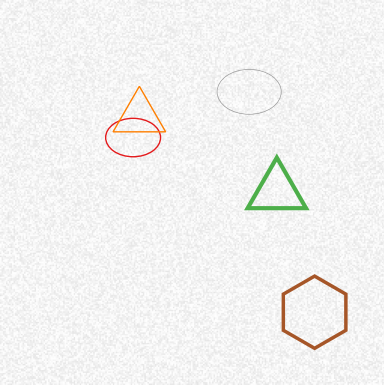[{"shape": "oval", "thickness": 1, "radius": 0.36, "center": [0.346, 0.643]}, {"shape": "triangle", "thickness": 3, "radius": 0.44, "center": [0.719, 0.503]}, {"shape": "triangle", "thickness": 1, "radius": 0.39, "center": [0.362, 0.697]}, {"shape": "hexagon", "thickness": 2.5, "radius": 0.47, "center": [0.817, 0.189]}, {"shape": "oval", "thickness": 0.5, "radius": 0.42, "center": [0.647, 0.761]}]